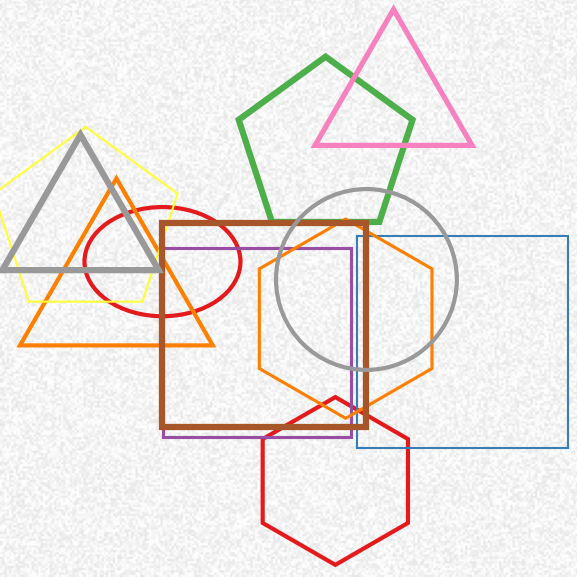[{"shape": "oval", "thickness": 2, "radius": 0.68, "center": [0.281, 0.546]}, {"shape": "hexagon", "thickness": 2, "radius": 0.73, "center": [0.581, 0.166]}, {"shape": "square", "thickness": 1, "radius": 0.92, "center": [0.801, 0.407]}, {"shape": "pentagon", "thickness": 3, "radius": 0.79, "center": [0.564, 0.743]}, {"shape": "square", "thickness": 1.5, "radius": 0.82, "center": [0.445, 0.406]}, {"shape": "hexagon", "thickness": 1.5, "radius": 0.86, "center": [0.599, 0.447]}, {"shape": "triangle", "thickness": 2, "radius": 0.96, "center": [0.202, 0.497]}, {"shape": "pentagon", "thickness": 1, "radius": 0.84, "center": [0.148, 0.612]}, {"shape": "square", "thickness": 3, "radius": 0.88, "center": [0.458, 0.436]}, {"shape": "triangle", "thickness": 2.5, "radius": 0.79, "center": [0.681, 0.826]}, {"shape": "circle", "thickness": 2, "radius": 0.78, "center": [0.635, 0.515]}, {"shape": "triangle", "thickness": 3, "radius": 0.78, "center": [0.139, 0.61]}]